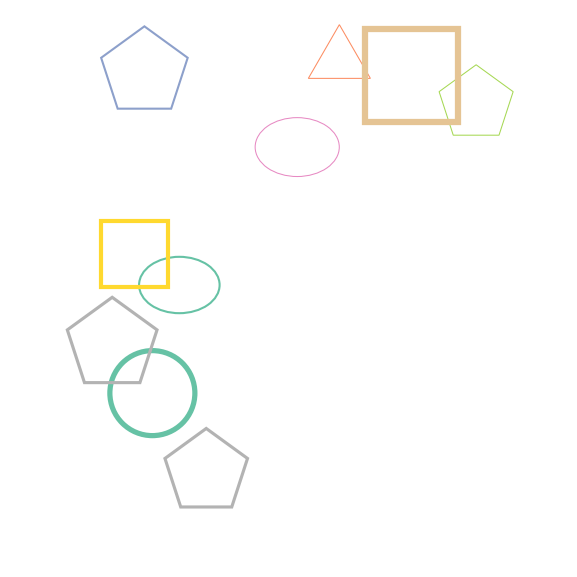[{"shape": "oval", "thickness": 1, "radius": 0.35, "center": [0.311, 0.506]}, {"shape": "circle", "thickness": 2.5, "radius": 0.37, "center": [0.264, 0.318]}, {"shape": "triangle", "thickness": 0.5, "radius": 0.31, "center": [0.588, 0.894]}, {"shape": "pentagon", "thickness": 1, "radius": 0.39, "center": [0.25, 0.875]}, {"shape": "oval", "thickness": 0.5, "radius": 0.36, "center": [0.515, 0.744]}, {"shape": "pentagon", "thickness": 0.5, "radius": 0.34, "center": [0.824, 0.82]}, {"shape": "square", "thickness": 2, "radius": 0.29, "center": [0.232, 0.559]}, {"shape": "square", "thickness": 3, "radius": 0.4, "center": [0.712, 0.869]}, {"shape": "pentagon", "thickness": 1.5, "radius": 0.41, "center": [0.194, 0.403]}, {"shape": "pentagon", "thickness": 1.5, "radius": 0.38, "center": [0.357, 0.182]}]